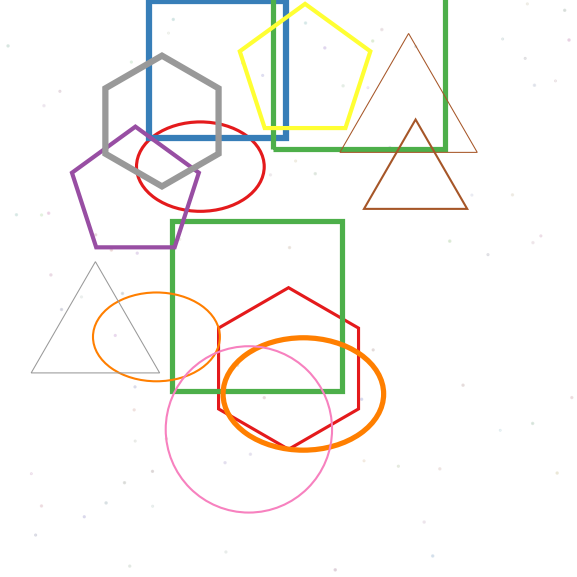[{"shape": "hexagon", "thickness": 1.5, "radius": 0.7, "center": [0.5, 0.361]}, {"shape": "oval", "thickness": 1.5, "radius": 0.55, "center": [0.347, 0.711]}, {"shape": "square", "thickness": 3, "radius": 0.6, "center": [0.377, 0.879]}, {"shape": "square", "thickness": 2.5, "radius": 0.74, "center": [0.622, 0.889]}, {"shape": "square", "thickness": 2.5, "radius": 0.74, "center": [0.445, 0.469]}, {"shape": "pentagon", "thickness": 2, "radius": 0.58, "center": [0.234, 0.664]}, {"shape": "oval", "thickness": 1, "radius": 0.55, "center": [0.271, 0.416]}, {"shape": "oval", "thickness": 2.5, "radius": 0.7, "center": [0.525, 0.317]}, {"shape": "pentagon", "thickness": 2, "radius": 0.59, "center": [0.528, 0.874]}, {"shape": "triangle", "thickness": 1, "radius": 0.52, "center": [0.72, 0.689]}, {"shape": "triangle", "thickness": 0.5, "radius": 0.69, "center": [0.708, 0.804]}, {"shape": "circle", "thickness": 1, "radius": 0.72, "center": [0.431, 0.256]}, {"shape": "hexagon", "thickness": 3, "radius": 0.57, "center": [0.28, 0.79]}, {"shape": "triangle", "thickness": 0.5, "radius": 0.64, "center": [0.165, 0.418]}]